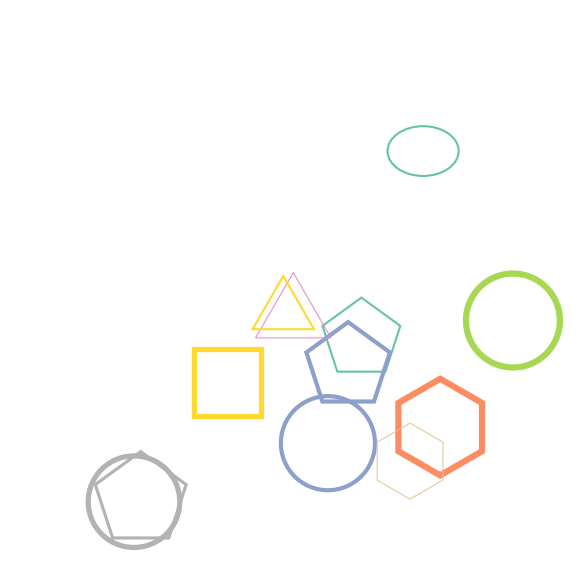[{"shape": "pentagon", "thickness": 1, "radius": 0.35, "center": [0.626, 0.413]}, {"shape": "oval", "thickness": 1, "radius": 0.31, "center": [0.733, 0.738]}, {"shape": "hexagon", "thickness": 3, "radius": 0.42, "center": [0.762, 0.26]}, {"shape": "pentagon", "thickness": 2, "radius": 0.38, "center": [0.603, 0.365]}, {"shape": "circle", "thickness": 2, "radius": 0.41, "center": [0.568, 0.232]}, {"shape": "triangle", "thickness": 0.5, "radius": 0.38, "center": [0.508, 0.452]}, {"shape": "circle", "thickness": 3, "radius": 0.41, "center": [0.888, 0.444]}, {"shape": "square", "thickness": 2.5, "radius": 0.29, "center": [0.394, 0.337]}, {"shape": "triangle", "thickness": 1, "radius": 0.31, "center": [0.491, 0.46]}, {"shape": "hexagon", "thickness": 0.5, "radius": 0.33, "center": [0.71, 0.201]}, {"shape": "pentagon", "thickness": 1.5, "radius": 0.41, "center": [0.244, 0.135]}, {"shape": "circle", "thickness": 2.5, "radius": 0.4, "center": [0.232, 0.13]}]